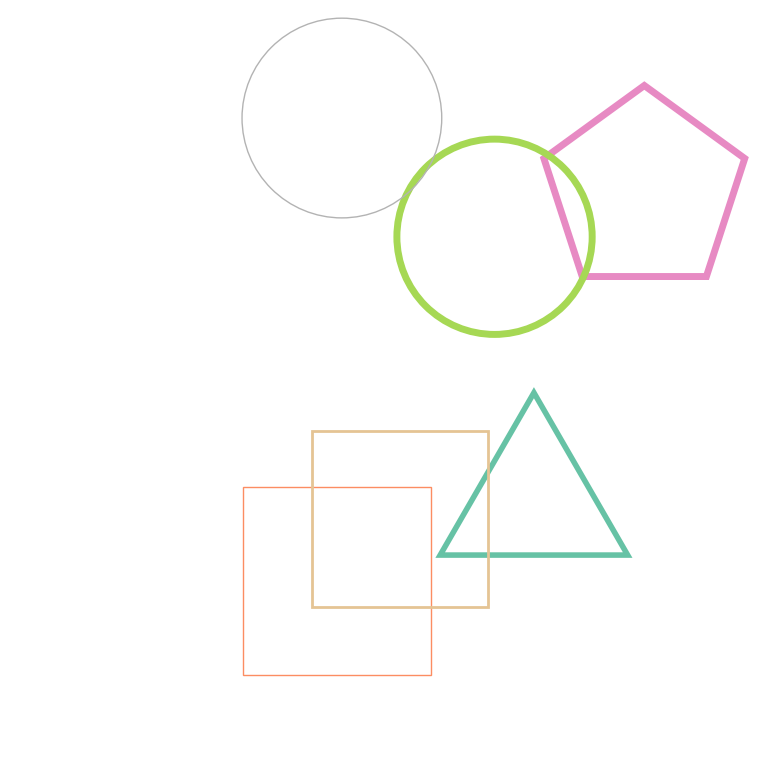[{"shape": "triangle", "thickness": 2, "radius": 0.7, "center": [0.693, 0.349]}, {"shape": "square", "thickness": 0.5, "radius": 0.61, "center": [0.438, 0.245]}, {"shape": "pentagon", "thickness": 2.5, "radius": 0.69, "center": [0.837, 0.752]}, {"shape": "circle", "thickness": 2.5, "radius": 0.63, "center": [0.642, 0.692]}, {"shape": "square", "thickness": 1, "radius": 0.57, "center": [0.52, 0.326]}, {"shape": "circle", "thickness": 0.5, "radius": 0.65, "center": [0.444, 0.847]}]